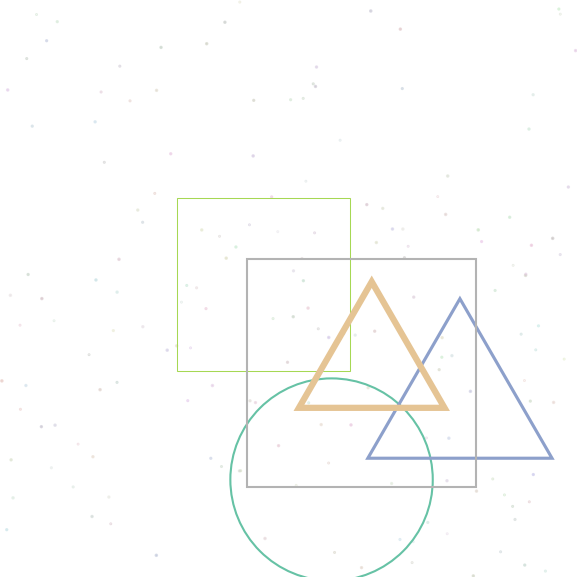[{"shape": "circle", "thickness": 1, "radius": 0.88, "center": [0.574, 0.169]}, {"shape": "triangle", "thickness": 1.5, "radius": 0.92, "center": [0.796, 0.298]}, {"shape": "square", "thickness": 0.5, "radius": 0.75, "center": [0.456, 0.506]}, {"shape": "triangle", "thickness": 3, "radius": 0.73, "center": [0.644, 0.366]}, {"shape": "square", "thickness": 1, "radius": 0.99, "center": [0.626, 0.353]}]